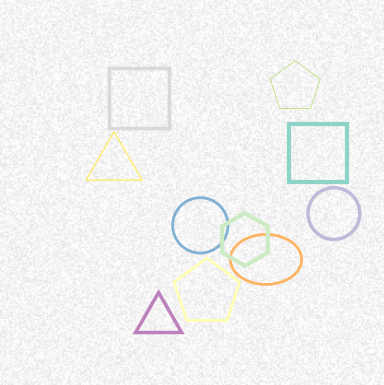[{"shape": "square", "thickness": 3, "radius": 0.38, "center": [0.826, 0.603]}, {"shape": "pentagon", "thickness": 2, "radius": 0.45, "center": [0.537, 0.24]}, {"shape": "circle", "thickness": 2.5, "radius": 0.34, "center": [0.867, 0.445]}, {"shape": "circle", "thickness": 2, "radius": 0.36, "center": [0.52, 0.415]}, {"shape": "oval", "thickness": 2, "radius": 0.46, "center": [0.691, 0.326]}, {"shape": "pentagon", "thickness": 0.5, "radius": 0.34, "center": [0.767, 0.774]}, {"shape": "square", "thickness": 2.5, "radius": 0.39, "center": [0.361, 0.747]}, {"shape": "triangle", "thickness": 2.5, "radius": 0.35, "center": [0.412, 0.171]}, {"shape": "hexagon", "thickness": 3, "radius": 0.34, "center": [0.636, 0.378]}, {"shape": "triangle", "thickness": 1, "radius": 0.42, "center": [0.296, 0.574]}]